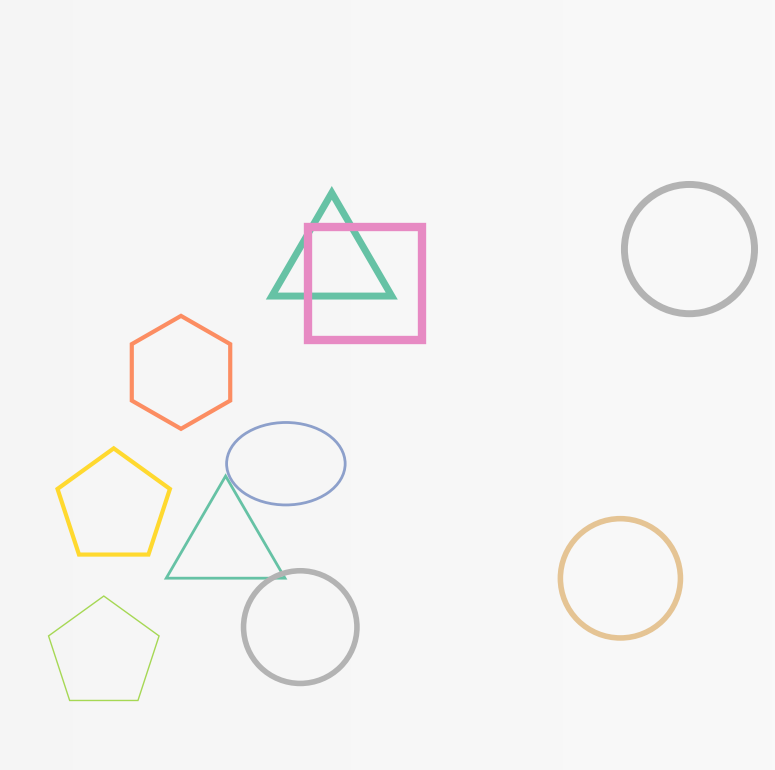[{"shape": "triangle", "thickness": 1, "radius": 0.44, "center": [0.291, 0.293]}, {"shape": "triangle", "thickness": 2.5, "radius": 0.45, "center": [0.428, 0.66]}, {"shape": "hexagon", "thickness": 1.5, "radius": 0.37, "center": [0.234, 0.516]}, {"shape": "oval", "thickness": 1, "radius": 0.38, "center": [0.369, 0.398]}, {"shape": "square", "thickness": 3, "radius": 0.37, "center": [0.471, 0.632]}, {"shape": "pentagon", "thickness": 0.5, "radius": 0.37, "center": [0.134, 0.151]}, {"shape": "pentagon", "thickness": 1.5, "radius": 0.38, "center": [0.147, 0.341]}, {"shape": "circle", "thickness": 2, "radius": 0.39, "center": [0.801, 0.249]}, {"shape": "circle", "thickness": 2.5, "radius": 0.42, "center": [0.89, 0.677]}, {"shape": "circle", "thickness": 2, "radius": 0.37, "center": [0.387, 0.186]}]